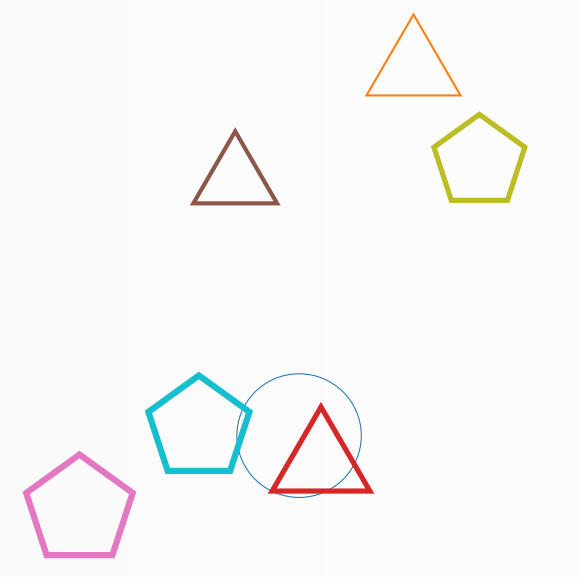[{"shape": "circle", "thickness": 0.5, "radius": 0.54, "center": [0.515, 0.245]}, {"shape": "triangle", "thickness": 1, "radius": 0.47, "center": [0.711, 0.881]}, {"shape": "triangle", "thickness": 2.5, "radius": 0.49, "center": [0.552, 0.197]}, {"shape": "triangle", "thickness": 2, "radius": 0.42, "center": [0.405, 0.689]}, {"shape": "pentagon", "thickness": 3, "radius": 0.48, "center": [0.137, 0.116]}, {"shape": "pentagon", "thickness": 2.5, "radius": 0.41, "center": [0.825, 0.719]}, {"shape": "pentagon", "thickness": 3, "radius": 0.46, "center": [0.342, 0.258]}]